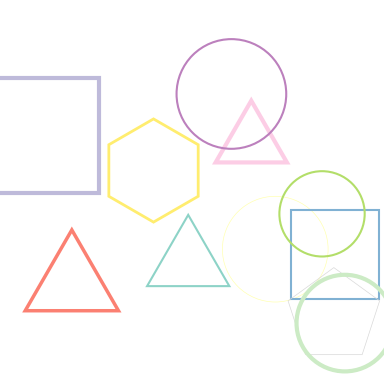[{"shape": "triangle", "thickness": 1.5, "radius": 0.62, "center": [0.489, 0.318]}, {"shape": "circle", "thickness": 0.5, "radius": 0.69, "center": [0.715, 0.353]}, {"shape": "square", "thickness": 3, "radius": 0.75, "center": [0.108, 0.649]}, {"shape": "triangle", "thickness": 2.5, "radius": 0.7, "center": [0.187, 0.263]}, {"shape": "square", "thickness": 1.5, "radius": 0.58, "center": [0.87, 0.339]}, {"shape": "circle", "thickness": 1.5, "radius": 0.55, "center": [0.836, 0.445]}, {"shape": "triangle", "thickness": 3, "radius": 0.53, "center": [0.653, 0.632]}, {"shape": "pentagon", "thickness": 0.5, "radius": 0.63, "center": [0.867, 0.18]}, {"shape": "circle", "thickness": 1.5, "radius": 0.71, "center": [0.601, 0.756]}, {"shape": "circle", "thickness": 3, "radius": 0.63, "center": [0.896, 0.161]}, {"shape": "hexagon", "thickness": 2, "radius": 0.67, "center": [0.399, 0.557]}]